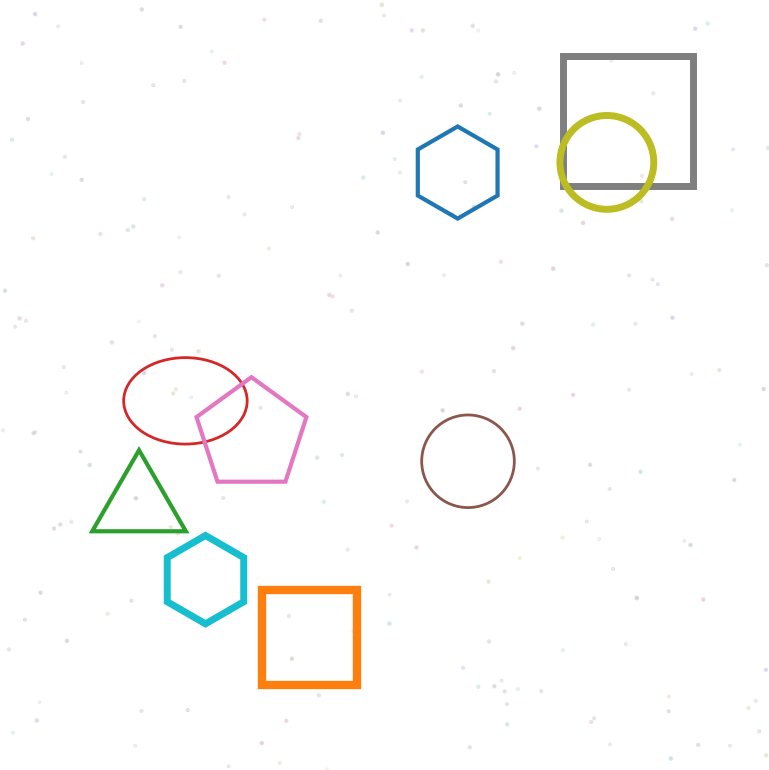[{"shape": "hexagon", "thickness": 1.5, "radius": 0.3, "center": [0.594, 0.776]}, {"shape": "square", "thickness": 3, "radius": 0.31, "center": [0.402, 0.172]}, {"shape": "triangle", "thickness": 1.5, "radius": 0.35, "center": [0.181, 0.345]}, {"shape": "oval", "thickness": 1, "radius": 0.4, "center": [0.241, 0.479]}, {"shape": "circle", "thickness": 1, "radius": 0.3, "center": [0.608, 0.401]}, {"shape": "pentagon", "thickness": 1.5, "radius": 0.38, "center": [0.327, 0.435]}, {"shape": "square", "thickness": 2.5, "radius": 0.42, "center": [0.815, 0.843]}, {"shape": "circle", "thickness": 2.5, "radius": 0.3, "center": [0.788, 0.789]}, {"shape": "hexagon", "thickness": 2.5, "radius": 0.29, "center": [0.267, 0.247]}]